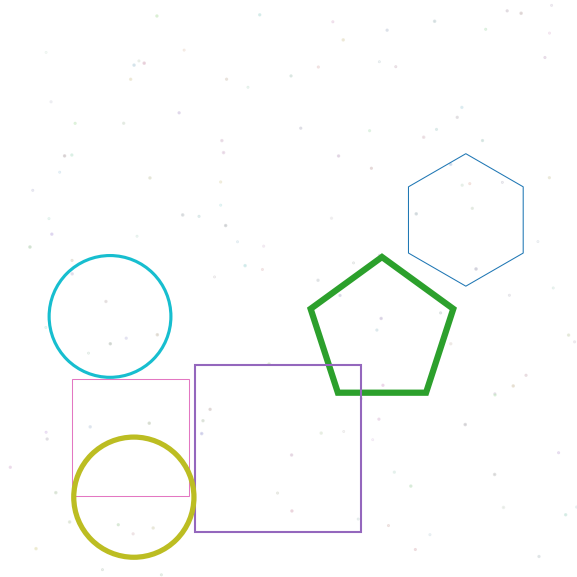[{"shape": "hexagon", "thickness": 0.5, "radius": 0.57, "center": [0.807, 0.618]}, {"shape": "pentagon", "thickness": 3, "radius": 0.65, "center": [0.661, 0.424]}, {"shape": "square", "thickness": 1, "radius": 0.72, "center": [0.482, 0.223]}, {"shape": "square", "thickness": 0.5, "radius": 0.51, "center": [0.226, 0.242]}, {"shape": "circle", "thickness": 2.5, "radius": 0.52, "center": [0.232, 0.138]}, {"shape": "circle", "thickness": 1.5, "radius": 0.53, "center": [0.191, 0.451]}]